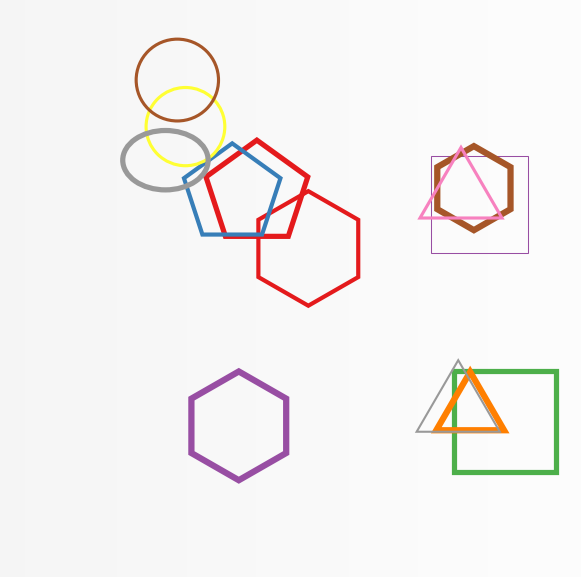[{"shape": "pentagon", "thickness": 2.5, "radius": 0.46, "center": [0.442, 0.664]}, {"shape": "hexagon", "thickness": 2, "radius": 0.5, "center": [0.53, 0.569]}, {"shape": "pentagon", "thickness": 2, "radius": 0.44, "center": [0.4, 0.664]}, {"shape": "square", "thickness": 2.5, "radius": 0.44, "center": [0.869, 0.269]}, {"shape": "hexagon", "thickness": 3, "radius": 0.47, "center": [0.411, 0.262]}, {"shape": "square", "thickness": 0.5, "radius": 0.42, "center": [0.824, 0.645]}, {"shape": "triangle", "thickness": 3, "radius": 0.34, "center": [0.809, 0.288]}, {"shape": "circle", "thickness": 1.5, "radius": 0.34, "center": [0.319, 0.78]}, {"shape": "hexagon", "thickness": 3, "radius": 0.36, "center": [0.815, 0.673]}, {"shape": "circle", "thickness": 1.5, "radius": 0.35, "center": [0.305, 0.861]}, {"shape": "triangle", "thickness": 1.5, "radius": 0.41, "center": [0.793, 0.662]}, {"shape": "triangle", "thickness": 1, "radius": 0.41, "center": [0.788, 0.293]}, {"shape": "oval", "thickness": 2.5, "radius": 0.37, "center": [0.285, 0.722]}]